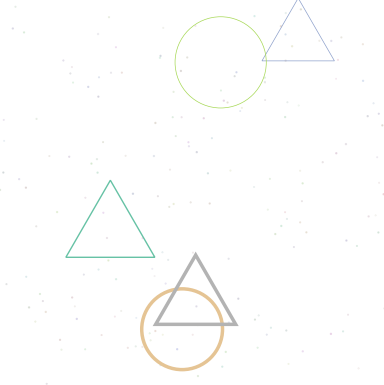[{"shape": "triangle", "thickness": 1, "radius": 0.67, "center": [0.287, 0.398]}, {"shape": "triangle", "thickness": 0.5, "radius": 0.54, "center": [0.775, 0.896]}, {"shape": "circle", "thickness": 0.5, "radius": 0.59, "center": [0.573, 0.838]}, {"shape": "circle", "thickness": 2.5, "radius": 0.52, "center": [0.473, 0.145]}, {"shape": "triangle", "thickness": 2.5, "radius": 0.6, "center": [0.508, 0.218]}]